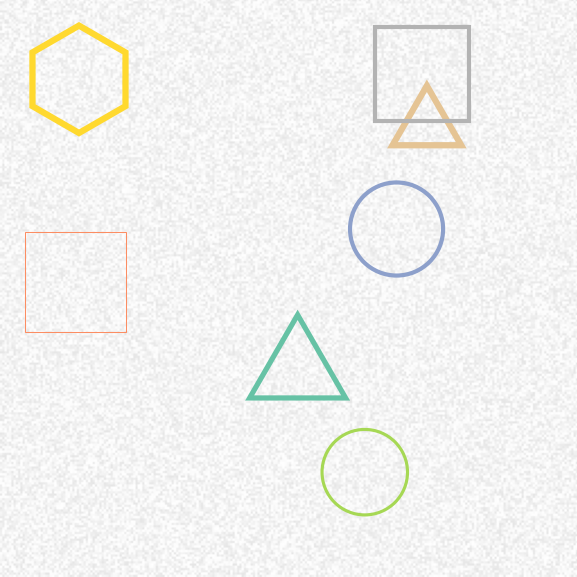[{"shape": "triangle", "thickness": 2.5, "radius": 0.48, "center": [0.515, 0.358]}, {"shape": "square", "thickness": 0.5, "radius": 0.44, "center": [0.131, 0.511]}, {"shape": "circle", "thickness": 2, "radius": 0.4, "center": [0.687, 0.603]}, {"shape": "circle", "thickness": 1.5, "radius": 0.37, "center": [0.632, 0.182]}, {"shape": "hexagon", "thickness": 3, "radius": 0.47, "center": [0.137, 0.862]}, {"shape": "triangle", "thickness": 3, "radius": 0.34, "center": [0.739, 0.782]}, {"shape": "square", "thickness": 2, "radius": 0.41, "center": [0.73, 0.871]}]